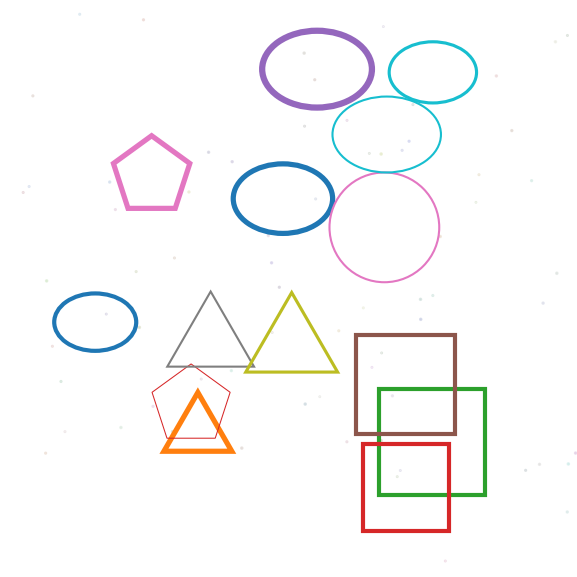[{"shape": "oval", "thickness": 2, "radius": 0.35, "center": [0.165, 0.441]}, {"shape": "oval", "thickness": 2.5, "radius": 0.43, "center": [0.49, 0.655]}, {"shape": "triangle", "thickness": 2.5, "radius": 0.34, "center": [0.343, 0.252]}, {"shape": "square", "thickness": 2, "radius": 0.46, "center": [0.748, 0.234]}, {"shape": "pentagon", "thickness": 0.5, "radius": 0.36, "center": [0.331, 0.298]}, {"shape": "square", "thickness": 2, "radius": 0.37, "center": [0.703, 0.155]}, {"shape": "oval", "thickness": 3, "radius": 0.48, "center": [0.549, 0.879]}, {"shape": "square", "thickness": 2, "radius": 0.43, "center": [0.702, 0.333]}, {"shape": "circle", "thickness": 1, "radius": 0.48, "center": [0.666, 0.605]}, {"shape": "pentagon", "thickness": 2.5, "radius": 0.35, "center": [0.263, 0.695]}, {"shape": "triangle", "thickness": 1, "radius": 0.43, "center": [0.365, 0.408]}, {"shape": "triangle", "thickness": 1.5, "radius": 0.46, "center": [0.505, 0.401]}, {"shape": "oval", "thickness": 1.5, "radius": 0.38, "center": [0.75, 0.874]}, {"shape": "oval", "thickness": 1, "radius": 0.47, "center": [0.67, 0.766]}]